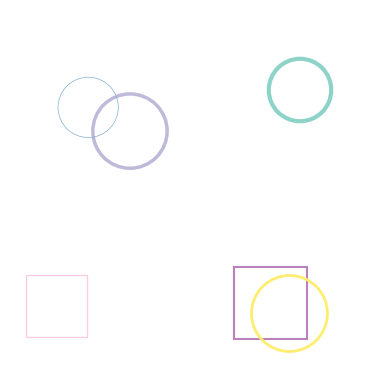[{"shape": "circle", "thickness": 3, "radius": 0.41, "center": [0.779, 0.766]}, {"shape": "circle", "thickness": 2.5, "radius": 0.48, "center": [0.338, 0.659]}, {"shape": "circle", "thickness": 0.5, "radius": 0.39, "center": [0.229, 0.721]}, {"shape": "square", "thickness": 1, "radius": 0.4, "center": [0.147, 0.205]}, {"shape": "square", "thickness": 1.5, "radius": 0.47, "center": [0.703, 0.212]}, {"shape": "circle", "thickness": 2, "radius": 0.49, "center": [0.752, 0.186]}]